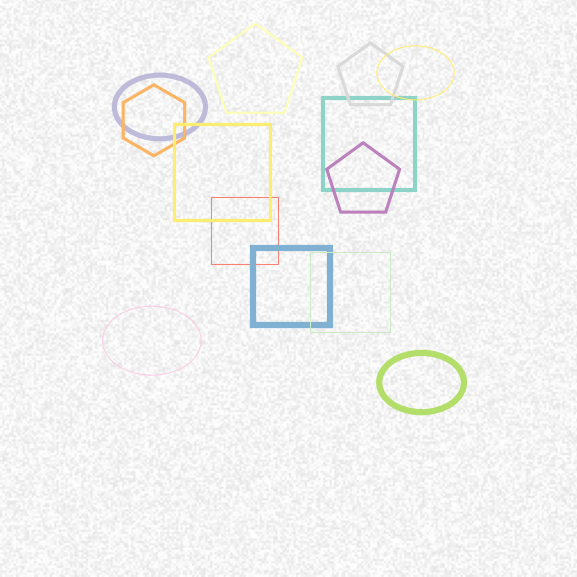[{"shape": "square", "thickness": 2, "radius": 0.4, "center": [0.639, 0.75]}, {"shape": "pentagon", "thickness": 1, "radius": 0.43, "center": [0.442, 0.873]}, {"shape": "oval", "thickness": 2.5, "radius": 0.39, "center": [0.277, 0.814]}, {"shape": "square", "thickness": 0.5, "radius": 0.29, "center": [0.423, 0.6]}, {"shape": "square", "thickness": 3, "radius": 0.33, "center": [0.505, 0.502]}, {"shape": "hexagon", "thickness": 1.5, "radius": 0.31, "center": [0.267, 0.791]}, {"shape": "oval", "thickness": 3, "radius": 0.37, "center": [0.73, 0.337]}, {"shape": "oval", "thickness": 0.5, "radius": 0.43, "center": [0.263, 0.409]}, {"shape": "pentagon", "thickness": 1.5, "radius": 0.3, "center": [0.641, 0.866]}, {"shape": "pentagon", "thickness": 1.5, "radius": 0.33, "center": [0.629, 0.686]}, {"shape": "square", "thickness": 0.5, "radius": 0.35, "center": [0.606, 0.494]}, {"shape": "oval", "thickness": 0.5, "radius": 0.33, "center": [0.719, 0.873]}, {"shape": "square", "thickness": 1.5, "radius": 0.41, "center": [0.384, 0.702]}]